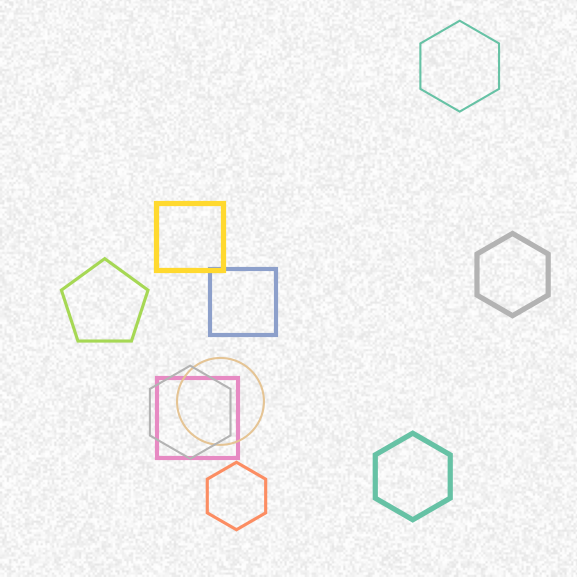[{"shape": "hexagon", "thickness": 1, "radius": 0.39, "center": [0.796, 0.885]}, {"shape": "hexagon", "thickness": 2.5, "radius": 0.37, "center": [0.715, 0.174]}, {"shape": "hexagon", "thickness": 1.5, "radius": 0.29, "center": [0.409, 0.14]}, {"shape": "square", "thickness": 2, "radius": 0.29, "center": [0.421, 0.477]}, {"shape": "square", "thickness": 2, "radius": 0.35, "center": [0.342, 0.275]}, {"shape": "pentagon", "thickness": 1.5, "radius": 0.39, "center": [0.181, 0.472]}, {"shape": "square", "thickness": 2.5, "radius": 0.29, "center": [0.329, 0.59]}, {"shape": "circle", "thickness": 1, "radius": 0.38, "center": [0.382, 0.304]}, {"shape": "hexagon", "thickness": 2.5, "radius": 0.36, "center": [0.888, 0.524]}, {"shape": "hexagon", "thickness": 1, "radius": 0.4, "center": [0.329, 0.285]}]